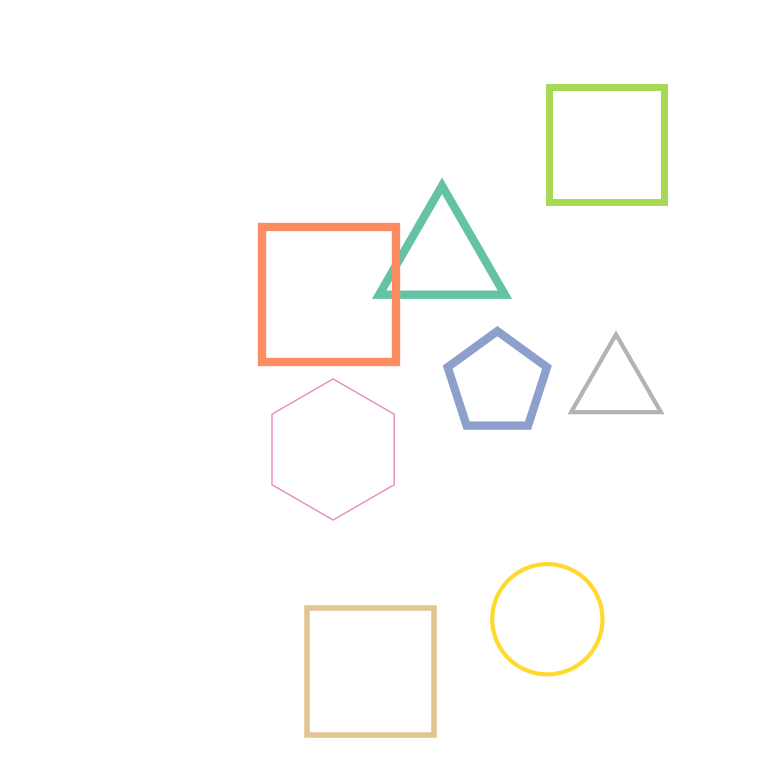[{"shape": "triangle", "thickness": 3, "radius": 0.47, "center": [0.574, 0.664]}, {"shape": "square", "thickness": 3, "radius": 0.44, "center": [0.427, 0.617]}, {"shape": "pentagon", "thickness": 3, "radius": 0.34, "center": [0.646, 0.502]}, {"shape": "hexagon", "thickness": 0.5, "radius": 0.46, "center": [0.433, 0.416]}, {"shape": "square", "thickness": 2.5, "radius": 0.37, "center": [0.788, 0.812]}, {"shape": "circle", "thickness": 1.5, "radius": 0.36, "center": [0.711, 0.196]}, {"shape": "square", "thickness": 2, "radius": 0.41, "center": [0.481, 0.128]}, {"shape": "triangle", "thickness": 1.5, "radius": 0.34, "center": [0.8, 0.498]}]